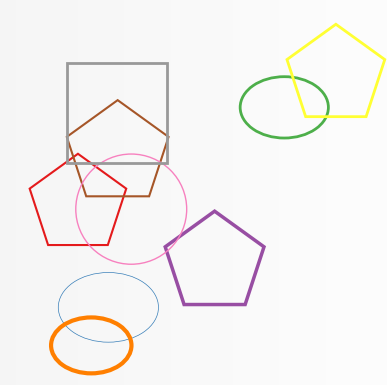[{"shape": "pentagon", "thickness": 1.5, "radius": 0.66, "center": [0.201, 0.47]}, {"shape": "oval", "thickness": 0.5, "radius": 0.65, "center": [0.28, 0.202]}, {"shape": "oval", "thickness": 2, "radius": 0.57, "center": [0.734, 0.721]}, {"shape": "pentagon", "thickness": 2.5, "radius": 0.67, "center": [0.554, 0.317]}, {"shape": "oval", "thickness": 3, "radius": 0.52, "center": [0.236, 0.103]}, {"shape": "pentagon", "thickness": 2, "radius": 0.66, "center": [0.867, 0.804]}, {"shape": "pentagon", "thickness": 1.5, "radius": 0.69, "center": [0.304, 0.602]}, {"shape": "circle", "thickness": 1, "radius": 0.72, "center": [0.339, 0.457]}, {"shape": "square", "thickness": 2, "radius": 0.65, "center": [0.301, 0.706]}]